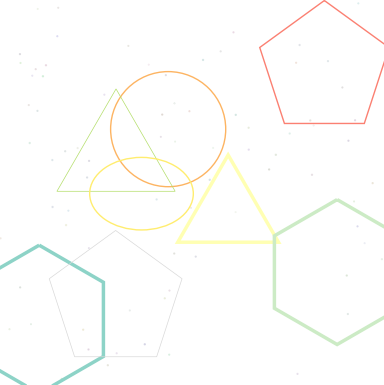[{"shape": "hexagon", "thickness": 2.5, "radius": 0.96, "center": [0.102, 0.171]}, {"shape": "triangle", "thickness": 2.5, "radius": 0.76, "center": [0.593, 0.446]}, {"shape": "pentagon", "thickness": 1, "radius": 0.88, "center": [0.843, 0.822]}, {"shape": "circle", "thickness": 1, "radius": 0.75, "center": [0.437, 0.665]}, {"shape": "triangle", "thickness": 0.5, "radius": 0.89, "center": [0.301, 0.592]}, {"shape": "pentagon", "thickness": 0.5, "radius": 0.91, "center": [0.3, 0.22]}, {"shape": "hexagon", "thickness": 2.5, "radius": 0.94, "center": [0.876, 0.293]}, {"shape": "oval", "thickness": 1, "radius": 0.67, "center": [0.368, 0.497]}]